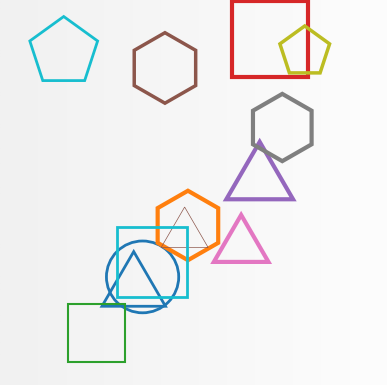[{"shape": "triangle", "thickness": 2, "radius": 0.47, "center": [0.345, 0.252]}, {"shape": "circle", "thickness": 2, "radius": 0.47, "center": [0.368, 0.281]}, {"shape": "hexagon", "thickness": 3, "radius": 0.45, "center": [0.485, 0.414]}, {"shape": "square", "thickness": 1.5, "radius": 0.37, "center": [0.249, 0.135]}, {"shape": "square", "thickness": 3, "radius": 0.49, "center": [0.696, 0.898]}, {"shape": "triangle", "thickness": 3, "radius": 0.5, "center": [0.67, 0.532]}, {"shape": "triangle", "thickness": 0.5, "radius": 0.35, "center": [0.476, 0.392]}, {"shape": "hexagon", "thickness": 2.5, "radius": 0.46, "center": [0.426, 0.824]}, {"shape": "triangle", "thickness": 3, "radius": 0.41, "center": [0.622, 0.36]}, {"shape": "hexagon", "thickness": 3, "radius": 0.44, "center": [0.728, 0.669]}, {"shape": "pentagon", "thickness": 2.5, "radius": 0.34, "center": [0.786, 0.865]}, {"shape": "pentagon", "thickness": 2, "radius": 0.46, "center": [0.164, 0.865]}, {"shape": "square", "thickness": 2, "radius": 0.45, "center": [0.393, 0.32]}]